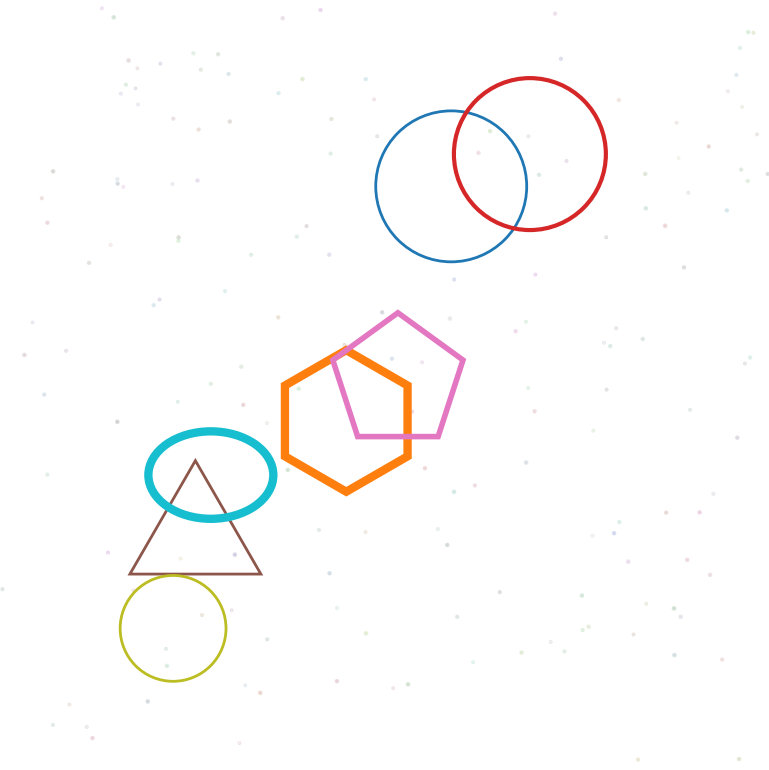[{"shape": "circle", "thickness": 1, "radius": 0.49, "center": [0.586, 0.758]}, {"shape": "hexagon", "thickness": 3, "radius": 0.46, "center": [0.45, 0.453]}, {"shape": "circle", "thickness": 1.5, "radius": 0.49, "center": [0.688, 0.8]}, {"shape": "triangle", "thickness": 1, "radius": 0.49, "center": [0.254, 0.304]}, {"shape": "pentagon", "thickness": 2, "radius": 0.44, "center": [0.517, 0.505]}, {"shape": "circle", "thickness": 1, "radius": 0.34, "center": [0.225, 0.184]}, {"shape": "oval", "thickness": 3, "radius": 0.41, "center": [0.274, 0.383]}]